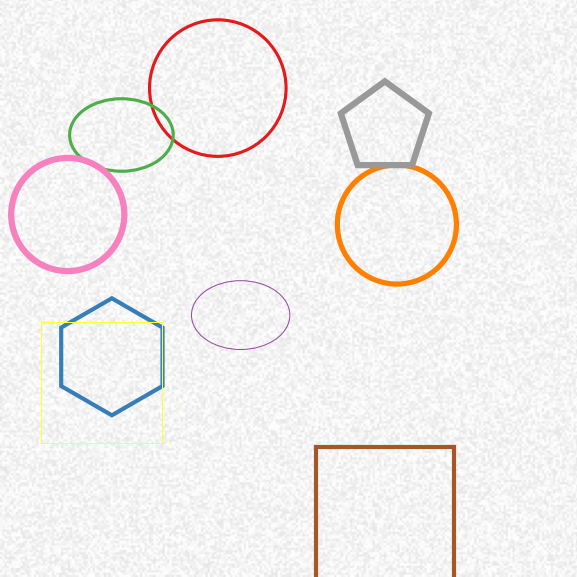[{"shape": "circle", "thickness": 1.5, "radius": 0.59, "center": [0.377, 0.847]}, {"shape": "hexagon", "thickness": 2, "radius": 0.51, "center": [0.194, 0.381]}, {"shape": "oval", "thickness": 1.5, "radius": 0.45, "center": [0.21, 0.765]}, {"shape": "oval", "thickness": 0.5, "radius": 0.43, "center": [0.417, 0.454]}, {"shape": "circle", "thickness": 2.5, "radius": 0.52, "center": [0.687, 0.61]}, {"shape": "square", "thickness": 0.5, "radius": 0.53, "center": [0.176, 0.337]}, {"shape": "square", "thickness": 2, "radius": 0.6, "center": [0.667, 0.105]}, {"shape": "circle", "thickness": 3, "radius": 0.49, "center": [0.117, 0.628]}, {"shape": "pentagon", "thickness": 3, "radius": 0.4, "center": [0.666, 0.778]}]